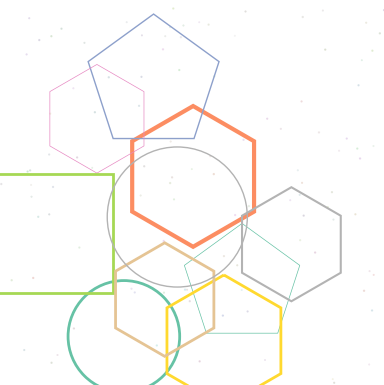[{"shape": "pentagon", "thickness": 0.5, "radius": 0.79, "center": [0.629, 0.262]}, {"shape": "circle", "thickness": 2, "radius": 0.72, "center": [0.322, 0.126]}, {"shape": "hexagon", "thickness": 3, "radius": 0.91, "center": [0.502, 0.542]}, {"shape": "pentagon", "thickness": 1, "radius": 0.89, "center": [0.399, 0.785]}, {"shape": "hexagon", "thickness": 0.5, "radius": 0.71, "center": [0.252, 0.691]}, {"shape": "square", "thickness": 2, "radius": 0.77, "center": [0.139, 0.393]}, {"shape": "hexagon", "thickness": 2, "radius": 0.85, "center": [0.582, 0.115]}, {"shape": "hexagon", "thickness": 2, "radius": 0.74, "center": [0.428, 0.222]}, {"shape": "circle", "thickness": 1, "radius": 0.91, "center": [0.46, 0.436]}, {"shape": "hexagon", "thickness": 1.5, "radius": 0.74, "center": [0.757, 0.366]}]